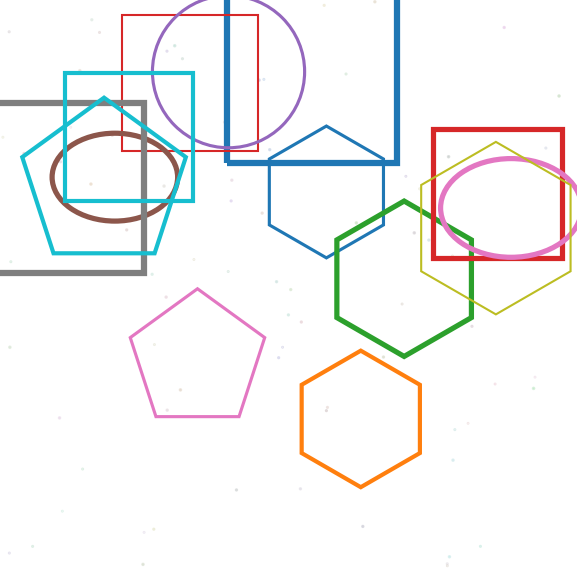[{"shape": "square", "thickness": 3, "radius": 0.73, "center": [0.54, 0.863]}, {"shape": "hexagon", "thickness": 1.5, "radius": 0.57, "center": [0.565, 0.667]}, {"shape": "hexagon", "thickness": 2, "radius": 0.59, "center": [0.625, 0.274]}, {"shape": "hexagon", "thickness": 2.5, "radius": 0.67, "center": [0.7, 0.516]}, {"shape": "square", "thickness": 1, "radius": 0.59, "center": [0.329, 0.856]}, {"shape": "square", "thickness": 2.5, "radius": 0.56, "center": [0.862, 0.665]}, {"shape": "circle", "thickness": 1.5, "radius": 0.66, "center": [0.396, 0.875]}, {"shape": "oval", "thickness": 2.5, "radius": 0.54, "center": [0.199, 0.692]}, {"shape": "pentagon", "thickness": 1.5, "radius": 0.61, "center": [0.342, 0.377]}, {"shape": "oval", "thickness": 2.5, "radius": 0.61, "center": [0.885, 0.639]}, {"shape": "square", "thickness": 3, "radius": 0.74, "center": [0.102, 0.673]}, {"shape": "hexagon", "thickness": 1, "radius": 0.75, "center": [0.859, 0.604]}, {"shape": "pentagon", "thickness": 2, "radius": 0.74, "center": [0.18, 0.681]}, {"shape": "square", "thickness": 2, "radius": 0.55, "center": [0.223, 0.762]}]